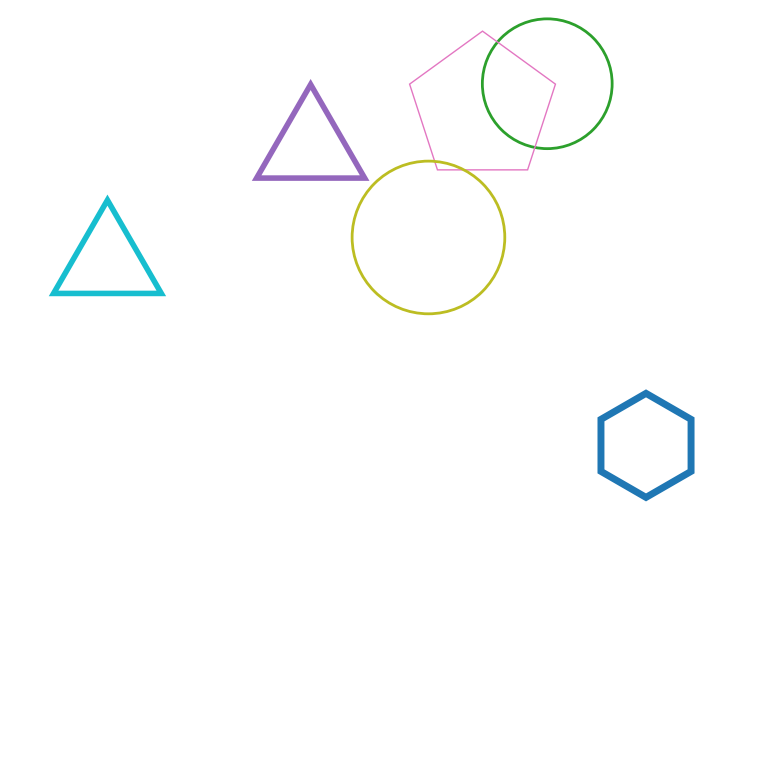[{"shape": "hexagon", "thickness": 2.5, "radius": 0.34, "center": [0.839, 0.422]}, {"shape": "circle", "thickness": 1, "radius": 0.42, "center": [0.711, 0.891]}, {"shape": "triangle", "thickness": 2, "radius": 0.41, "center": [0.403, 0.809]}, {"shape": "pentagon", "thickness": 0.5, "radius": 0.5, "center": [0.627, 0.86]}, {"shape": "circle", "thickness": 1, "radius": 0.5, "center": [0.556, 0.692]}, {"shape": "triangle", "thickness": 2, "radius": 0.4, "center": [0.14, 0.659]}]